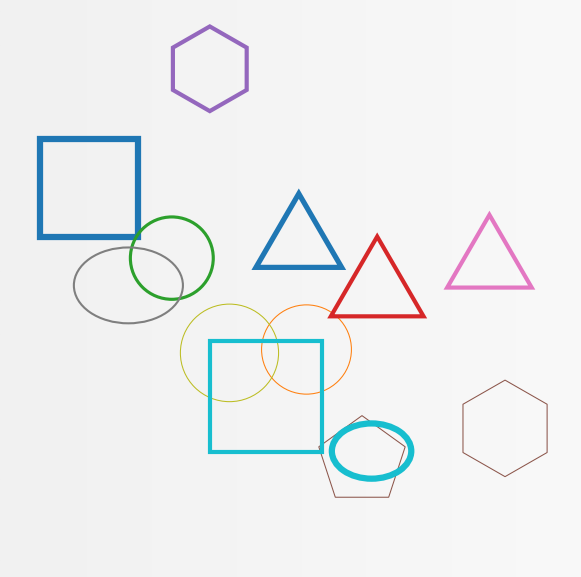[{"shape": "triangle", "thickness": 2.5, "radius": 0.43, "center": [0.514, 0.579]}, {"shape": "square", "thickness": 3, "radius": 0.42, "center": [0.154, 0.673]}, {"shape": "circle", "thickness": 0.5, "radius": 0.39, "center": [0.527, 0.394]}, {"shape": "circle", "thickness": 1.5, "radius": 0.36, "center": [0.296, 0.552]}, {"shape": "triangle", "thickness": 2, "radius": 0.46, "center": [0.649, 0.497]}, {"shape": "hexagon", "thickness": 2, "radius": 0.37, "center": [0.361, 0.88]}, {"shape": "pentagon", "thickness": 0.5, "radius": 0.39, "center": [0.623, 0.201]}, {"shape": "hexagon", "thickness": 0.5, "radius": 0.42, "center": [0.869, 0.257]}, {"shape": "triangle", "thickness": 2, "radius": 0.42, "center": [0.842, 0.543]}, {"shape": "oval", "thickness": 1, "radius": 0.47, "center": [0.221, 0.505]}, {"shape": "circle", "thickness": 0.5, "radius": 0.42, "center": [0.395, 0.388]}, {"shape": "square", "thickness": 2, "radius": 0.48, "center": [0.458, 0.313]}, {"shape": "oval", "thickness": 3, "radius": 0.34, "center": [0.639, 0.218]}]